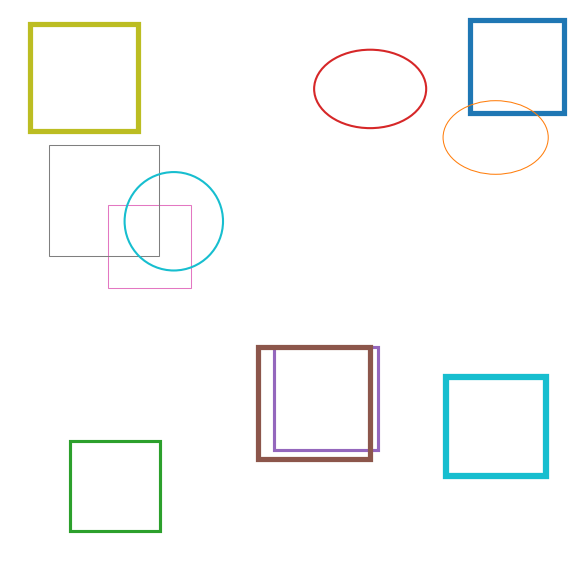[{"shape": "square", "thickness": 2.5, "radius": 0.4, "center": [0.895, 0.883]}, {"shape": "oval", "thickness": 0.5, "radius": 0.46, "center": [0.858, 0.761]}, {"shape": "square", "thickness": 1.5, "radius": 0.39, "center": [0.199, 0.157]}, {"shape": "oval", "thickness": 1, "radius": 0.49, "center": [0.641, 0.845]}, {"shape": "square", "thickness": 1.5, "radius": 0.45, "center": [0.564, 0.309]}, {"shape": "square", "thickness": 2.5, "radius": 0.48, "center": [0.543, 0.301]}, {"shape": "square", "thickness": 0.5, "radius": 0.36, "center": [0.259, 0.572]}, {"shape": "square", "thickness": 0.5, "radius": 0.48, "center": [0.18, 0.652]}, {"shape": "square", "thickness": 2.5, "radius": 0.47, "center": [0.145, 0.865]}, {"shape": "circle", "thickness": 1, "radius": 0.43, "center": [0.301, 0.616]}, {"shape": "square", "thickness": 3, "radius": 0.43, "center": [0.859, 0.261]}]